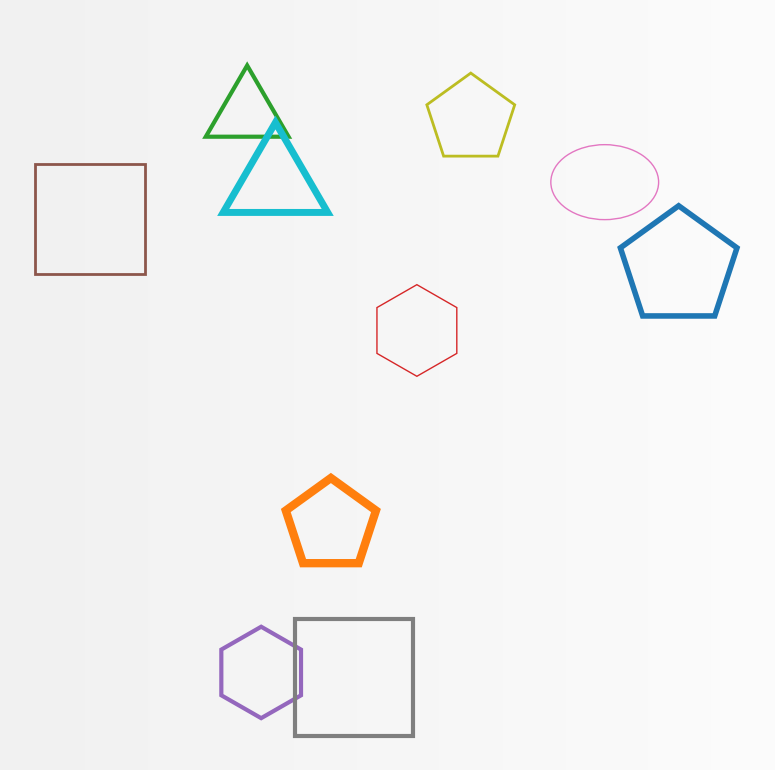[{"shape": "pentagon", "thickness": 2, "radius": 0.4, "center": [0.876, 0.654]}, {"shape": "pentagon", "thickness": 3, "radius": 0.31, "center": [0.427, 0.318]}, {"shape": "triangle", "thickness": 1.5, "radius": 0.31, "center": [0.319, 0.853]}, {"shape": "hexagon", "thickness": 0.5, "radius": 0.3, "center": [0.538, 0.571]}, {"shape": "hexagon", "thickness": 1.5, "radius": 0.3, "center": [0.337, 0.127]}, {"shape": "square", "thickness": 1, "radius": 0.36, "center": [0.116, 0.715]}, {"shape": "oval", "thickness": 0.5, "radius": 0.35, "center": [0.78, 0.763]}, {"shape": "square", "thickness": 1.5, "radius": 0.38, "center": [0.457, 0.12]}, {"shape": "pentagon", "thickness": 1, "radius": 0.3, "center": [0.607, 0.845]}, {"shape": "triangle", "thickness": 2.5, "radius": 0.39, "center": [0.355, 0.763]}]